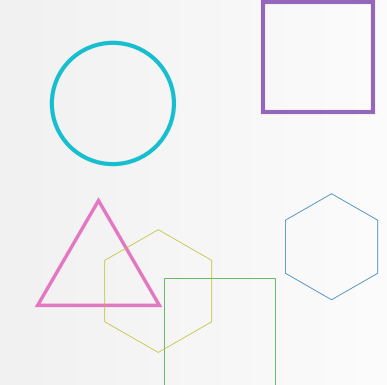[{"shape": "hexagon", "thickness": 0.5, "radius": 0.69, "center": [0.856, 0.359]}, {"shape": "square", "thickness": 0.5, "radius": 0.72, "center": [0.566, 0.134]}, {"shape": "square", "thickness": 3, "radius": 0.71, "center": [0.821, 0.852]}, {"shape": "triangle", "thickness": 2.5, "radius": 0.91, "center": [0.254, 0.298]}, {"shape": "hexagon", "thickness": 0.5, "radius": 0.8, "center": [0.408, 0.244]}, {"shape": "circle", "thickness": 3, "radius": 0.79, "center": [0.291, 0.731]}]